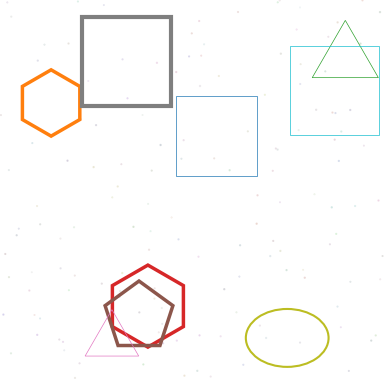[{"shape": "square", "thickness": 0.5, "radius": 0.53, "center": [0.561, 0.647]}, {"shape": "hexagon", "thickness": 2.5, "radius": 0.43, "center": [0.133, 0.733]}, {"shape": "triangle", "thickness": 0.5, "radius": 0.5, "center": [0.897, 0.848]}, {"shape": "hexagon", "thickness": 2.5, "radius": 0.53, "center": [0.384, 0.205]}, {"shape": "pentagon", "thickness": 2.5, "radius": 0.46, "center": [0.361, 0.177]}, {"shape": "triangle", "thickness": 0.5, "radius": 0.4, "center": [0.291, 0.115]}, {"shape": "square", "thickness": 3, "radius": 0.58, "center": [0.329, 0.839]}, {"shape": "oval", "thickness": 1.5, "radius": 0.54, "center": [0.746, 0.122]}, {"shape": "square", "thickness": 0.5, "radius": 0.58, "center": [0.87, 0.766]}]